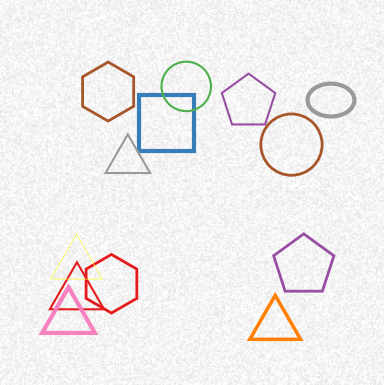[{"shape": "triangle", "thickness": 1.5, "radius": 0.41, "center": [0.2, 0.237]}, {"shape": "hexagon", "thickness": 2, "radius": 0.38, "center": [0.29, 0.263]}, {"shape": "square", "thickness": 3, "radius": 0.36, "center": [0.433, 0.68]}, {"shape": "circle", "thickness": 1.5, "radius": 0.32, "center": [0.484, 0.776]}, {"shape": "pentagon", "thickness": 1.5, "radius": 0.36, "center": [0.646, 0.736]}, {"shape": "pentagon", "thickness": 2, "radius": 0.41, "center": [0.789, 0.31]}, {"shape": "triangle", "thickness": 2.5, "radius": 0.38, "center": [0.715, 0.157]}, {"shape": "triangle", "thickness": 0.5, "radius": 0.39, "center": [0.199, 0.314]}, {"shape": "circle", "thickness": 2, "radius": 0.4, "center": [0.757, 0.624]}, {"shape": "hexagon", "thickness": 2, "radius": 0.38, "center": [0.281, 0.762]}, {"shape": "triangle", "thickness": 3, "radius": 0.4, "center": [0.178, 0.175]}, {"shape": "oval", "thickness": 3, "radius": 0.3, "center": [0.86, 0.74]}, {"shape": "triangle", "thickness": 1.5, "radius": 0.33, "center": [0.332, 0.584]}]